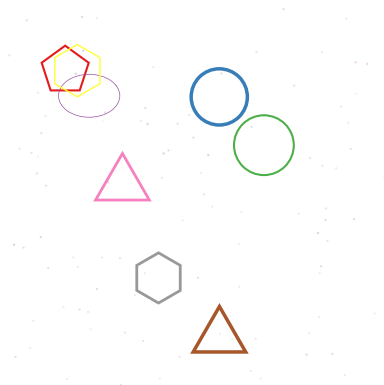[{"shape": "pentagon", "thickness": 1.5, "radius": 0.32, "center": [0.169, 0.817]}, {"shape": "circle", "thickness": 2.5, "radius": 0.36, "center": [0.57, 0.748]}, {"shape": "circle", "thickness": 1.5, "radius": 0.39, "center": [0.685, 0.623]}, {"shape": "oval", "thickness": 0.5, "radius": 0.4, "center": [0.232, 0.751]}, {"shape": "hexagon", "thickness": 1, "radius": 0.34, "center": [0.201, 0.816]}, {"shape": "triangle", "thickness": 2.5, "radius": 0.39, "center": [0.57, 0.125]}, {"shape": "triangle", "thickness": 2, "radius": 0.4, "center": [0.318, 0.521]}, {"shape": "hexagon", "thickness": 2, "radius": 0.33, "center": [0.412, 0.278]}]